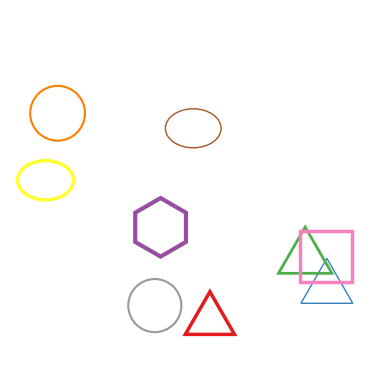[{"shape": "triangle", "thickness": 2.5, "radius": 0.37, "center": [0.545, 0.168]}, {"shape": "triangle", "thickness": 1, "radius": 0.39, "center": [0.849, 0.251]}, {"shape": "triangle", "thickness": 2, "radius": 0.4, "center": [0.793, 0.33]}, {"shape": "hexagon", "thickness": 3, "radius": 0.38, "center": [0.417, 0.41]}, {"shape": "circle", "thickness": 1.5, "radius": 0.36, "center": [0.15, 0.706]}, {"shape": "oval", "thickness": 2.5, "radius": 0.36, "center": [0.118, 0.532]}, {"shape": "oval", "thickness": 1, "radius": 0.36, "center": [0.502, 0.667]}, {"shape": "square", "thickness": 2.5, "radius": 0.33, "center": [0.847, 0.334]}, {"shape": "circle", "thickness": 1.5, "radius": 0.34, "center": [0.402, 0.206]}]